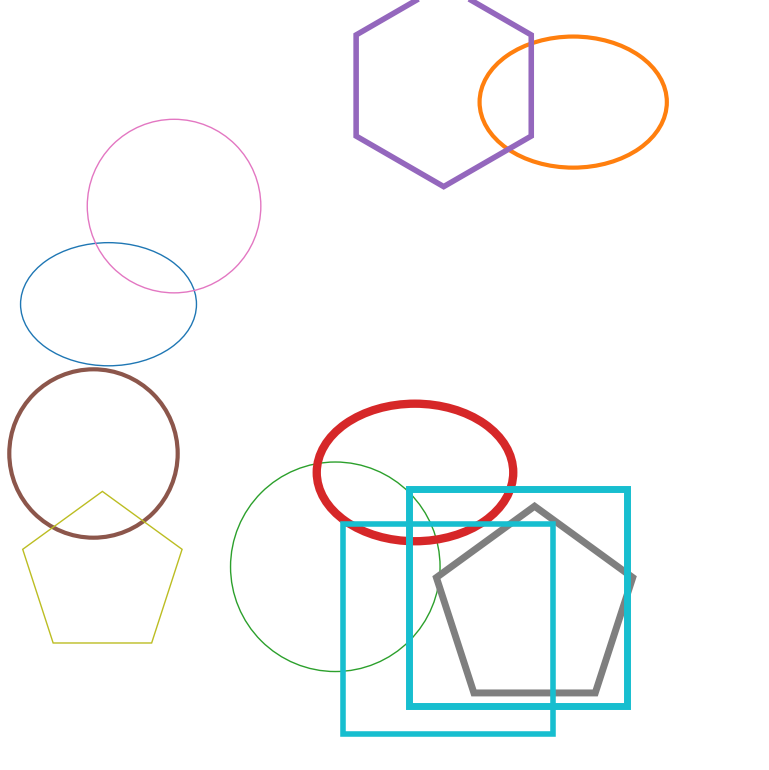[{"shape": "oval", "thickness": 0.5, "radius": 0.57, "center": [0.141, 0.605]}, {"shape": "oval", "thickness": 1.5, "radius": 0.61, "center": [0.744, 0.867]}, {"shape": "circle", "thickness": 0.5, "radius": 0.68, "center": [0.435, 0.264]}, {"shape": "oval", "thickness": 3, "radius": 0.64, "center": [0.539, 0.386]}, {"shape": "hexagon", "thickness": 2, "radius": 0.66, "center": [0.576, 0.889]}, {"shape": "circle", "thickness": 1.5, "radius": 0.55, "center": [0.121, 0.411]}, {"shape": "circle", "thickness": 0.5, "radius": 0.56, "center": [0.226, 0.732]}, {"shape": "pentagon", "thickness": 2.5, "radius": 0.67, "center": [0.694, 0.209]}, {"shape": "pentagon", "thickness": 0.5, "radius": 0.54, "center": [0.133, 0.253]}, {"shape": "square", "thickness": 2, "radius": 0.68, "center": [0.582, 0.183]}, {"shape": "square", "thickness": 2.5, "radius": 0.71, "center": [0.673, 0.224]}]